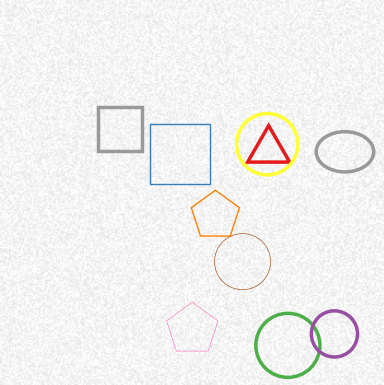[{"shape": "triangle", "thickness": 2.5, "radius": 0.32, "center": [0.698, 0.61]}, {"shape": "square", "thickness": 1, "radius": 0.39, "center": [0.467, 0.6]}, {"shape": "circle", "thickness": 2.5, "radius": 0.42, "center": [0.748, 0.103]}, {"shape": "circle", "thickness": 2.5, "radius": 0.3, "center": [0.869, 0.133]}, {"shape": "pentagon", "thickness": 1, "radius": 0.33, "center": [0.559, 0.44]}, {"shape": "circle", "thickness": 2.5, "radius": 0.4, "center": [0.694, 0.626]}, {"shape": "circle", "thickness": 0.5, "radius": 0.36, "center": [0.63, 0.32]}, {"shape": "pentagon", "thickness": 0.5, "radius": 0.35, "center": [0.499, 0.145]}, {"shape": "oval", "thickness": 2.5, "radius": 0.37, "center": [0.896, 0.606]}, {"shape": "square", "thickness": 2.5, "radius": 0.29, "center": [0.311, 0.665]}]